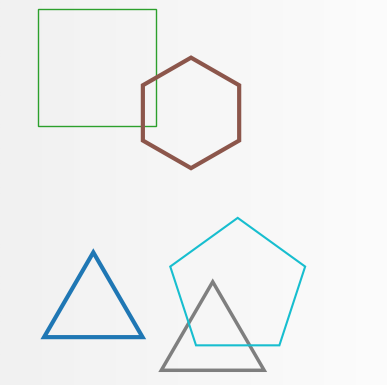[{"shape": "triangle", "thickness": 3, "radius": 0.73, "center": [0.241, 0.198]}, {"shape": "square", "thickness": 1, "radius": 0.77, "center": [0.251, 0.825]}, {"shape": "hexagon", "thickness": 3, "radius": 0.72, "center": [0.493, 0.707]}, {"shape": "triangle", "thickness": 2.5, "radius": 0.77, "center": [0.549, 0.115]}, {"shape": "pentagon", "thickness": 1.5, "radius": 0.92, "center": [0.613, 0.251]}]